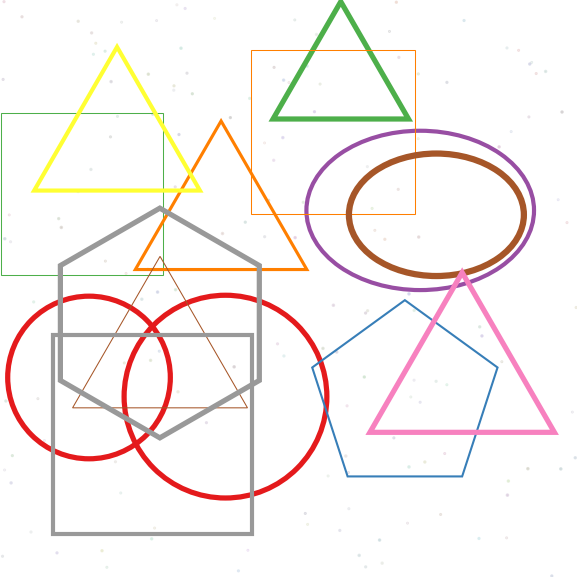[{"shape": "circle", "thickness": 2.5, "radius": 0.88, "center": [0.39, 0.312]}, {"shape": "circle", "thickness": 2.5, "radius": 0.7, "center": [0.154, 0.345]}, {"shape": "pentagon", "thickness": 1, "radius": 0.84, "center": [0.701, 0.311]}, {"shape": "triangle", "thickness": 2.5, "radius": 0.68, "center": [0.59, 0.861]}, {"shape": "square", "thickness": 0.5, "radius": 0.7, "center": [0.142, 0.663]}, {"shape": "oval", "thickness": 2, "radius": 0.99, "center": [0.728, 0.635]}, {"shape": "square", "thickness": 0.5, "radius": 0.71, "center": [0.577, 0.771]}, {"shape": "triangle", "thickness": 1.5, "radius": 0.86, "center": [0.383, 0.618]}, {"shape": "triangle", "thickness": 2, "radius": 0.83, "center": [0.203, 0.752]}, {"shape": "oval", "thickness": 3, "radius": 0.76, "center": [0.756, 0.627]}, {"shape": "triangle", "thickness": 0.5, "radius": 0.87, "center": [0.277, 0.38]}, {"shape": "triangle", "thickness": 2.5, "radius": 0.92, "center": [0.8, 0.343]}, {"shape": "hexagon", "thickness": 2.5, "radius": 0.99, "center": [0.277, 0.44]}, {"shape": "square", "thickness": 2, "radius": 0.86, "center": [0.264, 0.247]}]